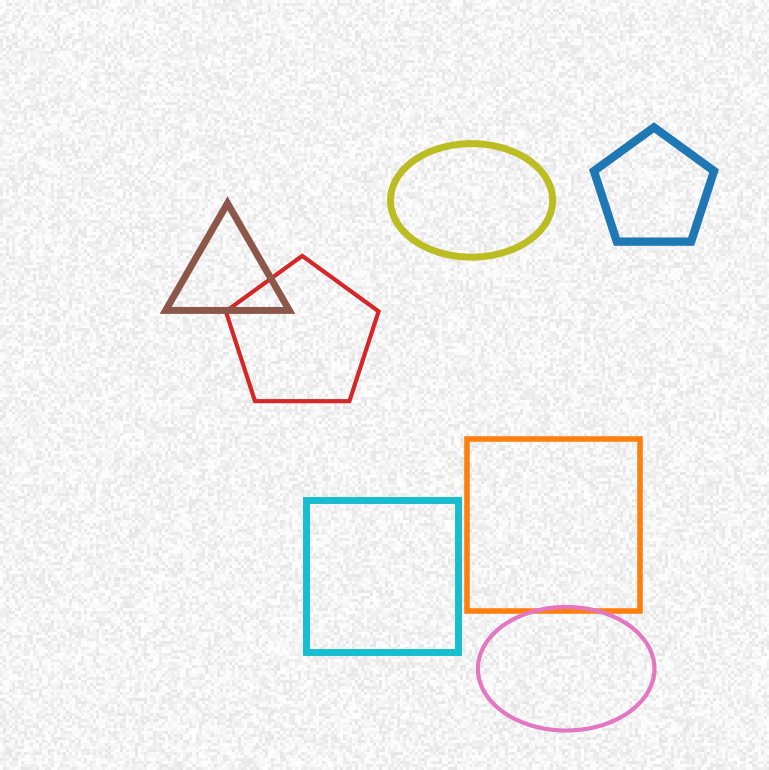[{"shape": "pentagon", "thickness": 3, "radius": 0.41, "center": [0.849, 0.753]}, {"shape": "square", "thickness": 2, "radius": 0.56, "center": [0.719, 0.318]}, {"shape": "pentagon", "thickness": 1.5, "radius": 0.52, "center": [0.392, 0.563]}, {"shape": "triangle", "thickness": 2.5, "radius": 0.46, "center": [0.295, 0.643]}, {"shape": "oval", "thickness": 1.5, "radius": 0.57, "center": [0.735, 0.131]}, {"shape": "oval", "thickness": 2.5, "radius": 0.53, "center": [0.612, 0.74]}, {"shape": "square", "thickness": 2.5, "radius": 0.49, "center": [0.496, 0.252]}]